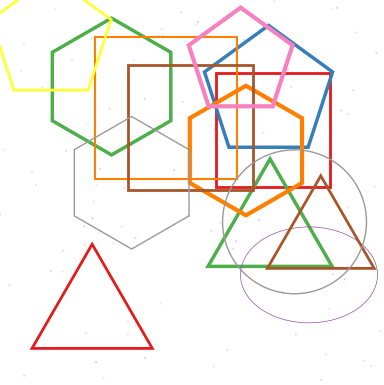[{"shape": "triangle", "thickness": 2, "radius": 0.9, "center": [0.239, 0.185]}, {"shape": "square", "thickness": 2, "radius": 0.74, "center": [0.71, 0.663]}, {"shape": "pentagon", "thickness": 2.5, "radius": 0.87, "center": [0.698, 0.759]}, {"shape": "hexagon", "thickness": 2.5, "radius": 0.89, "center": [0.29, 0.775]}, {"shape": "triangle", "thickness": 2.5, "radius": 0.93, "center": [0.701, 0.401]}, {"shape": "oval", "thickness": 0.5, "radius": 0.89, "center": [0.803, 0.286]}, {"shape": "square", "thickness": 1.5, "radius": 0.92, "center": [0.431, 0.718]}, {"shape": "hexagon", "thickness": 3, "radius": 0.84, "center": [0.639, 0.609]}, {"shape": "pentagon", "thickness": 2, "radius": 0.82, "center": [0.133, 0.899]}, {"shape": "square", "thickness": 2, "radius": 0.81, "center": [0.495, 0.669]}, {"shape": "triangle", "thickness": 2, "radius": 0.8, "center": [0.833, 0.383]}, {"shape": "pentagon", "thickness": 3, "radius": 0.71, "center": [0.625, 0.839]}, {"shape": "circle", "thickness": 1, "radius": 0.93, "center": [0.765, 0.424]}, {"shape": "hexagon", "thickness": 1, "radius": 0.86, "center": [0.342, 0.525]}]